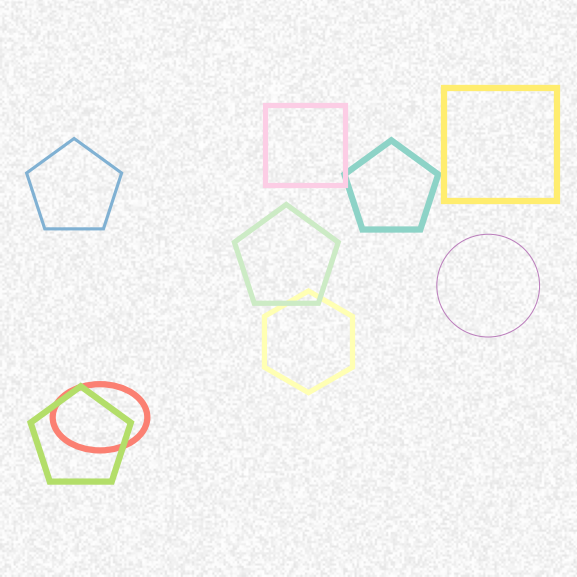[{"shape": "pentagon", "thickness": 3, "radius": 0.43, "center": [0.678, 0.671]}, {"shape": "hexagon", "thickness": 2.5, "radius": 0.44, "center": [0.534, 0.407]}, {"shape": "oval", "thickness": 3, "radius": 0.41, "center": [0.173, 0.277]}, {"shape": "pentagon", "thickness": 1.5, "radius": 0.43, "center": [0.128, 0.673]}, {"shape": "pentagon", "thickness": 3, "radius": 0.46, "center": [0.14, 0.239]}, {"shape": "square", "thickness": 2.5, "radius": 0.35, "center": [0.528, 0.748]}, {"shape": "circle", "thickness": 0.5, "radius": 0.44, "center": [0.845, 0.505]}, {"shape": "pentagon", "thickness": 2.5, "radius": 0.47, "center": [0.496, 0.55]}, {"shape": "square", "thickness": 3, "radius": 0.49, "center": [0.867, 0.749]}]